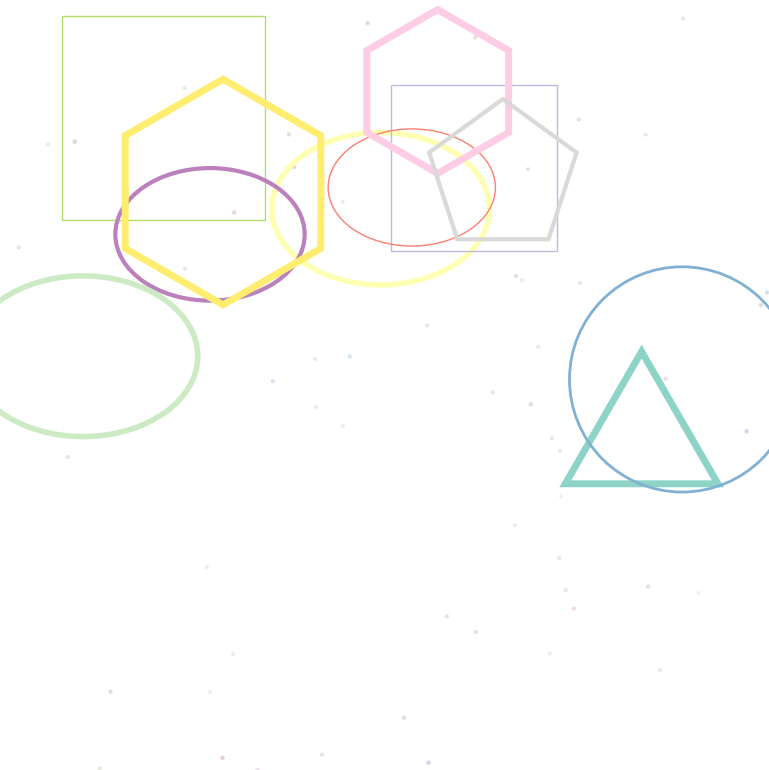[{"shape": "triangle", "thickness": 2.5, "radius": 0.57, "center": [0.833, 0.429]}, {"shape": "oval", "thickness": 2, "radius": 0.71, "center": [0.494, 0.729]}, {"shape": "square", "thickness": 0.5, "radius": 0.54, "center": [0.615, 0.781]}, {"shape": "oval", "thickness": 0.5, "radius": 0.54, "center": [0.535, 0.757]}, {"shape": "circle", "thickness": 1, "radius": 0.73, "center": [0.886, 0.507]}, {"shape": "square", "thickness": 0.5, "radius": 0.66, "center": [0.212, 0.847]}, {"shape": "hexagon", "thickness": 2.5, "radius": 0.53, "center": [0.568, 0.881]}, {"shape": "pentagon", "thickness": 1.5, "radius": 0.5, "center": [0.653, 0.771]}, {"shape": "oval", "thickness": 1.5, "radius": 0.61, "center": [0.273, 0.696]}, {"shape": "oval", "thickness": 2, "radius": 0.75, "center": [0.108, 0.537]}, {"shape": "hexagon", "thickness": 2.5, "radius": 0.73, "center": [0.29, 0.751]}]